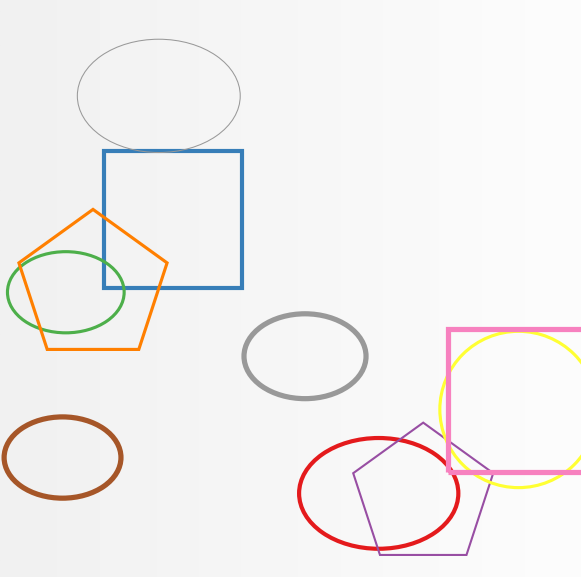[{"shape": "oval", "thickness": 2, "radius": 0.68, "center": [0.652, 0.145]}, {"shape": "square", "thickness": 2, "radius": 0.59, "center": [0.298, 0.619]}, {"shape": "oval", "thickness": 1.5, "radius": 0.5, "center": [0.113, 0.493]}, {"shape": "pentagon", "thickness": 1, "radius": 0.63, "center": [0.728, 0.141]}, {"shape": "pentagon", "thickness": 1.5, "radius": 0.67, "center": [0.16, 0.502]}, {"shape": "circle", "thickness": 1.5, "radius": 0.68, "center": [0.892, 0.29]}, {"shape": "oval", "thickness": 2.5, "radius": 0.5, "center": [0.108, 0.207]}, {"shape": "square", "thickness": 2.5, "radius": 0.62, "center": [0.895, 0.306]}, {"shape": "oval", "thickness": 2.5, "radius": 0.52, "center": [0.525, 0.382]}, {"shape": "oval", "thickness": 0.5, "radius": 0.7, "center": [0.273, 0.833]}]